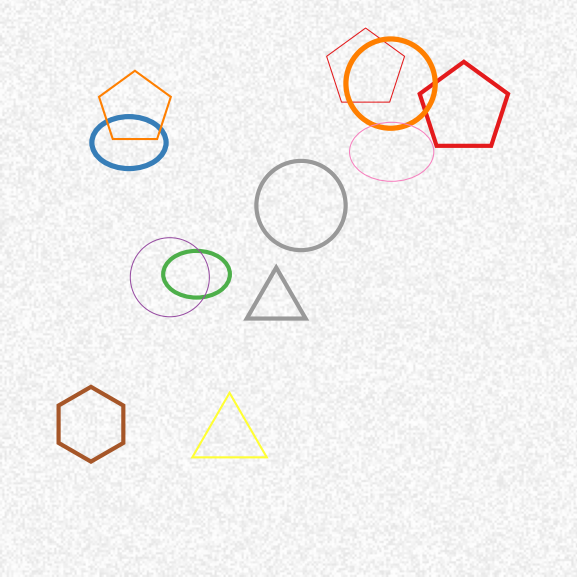[{"shape": "pentagon", "thickness": 0.5, "radius": 0.35, "center": [0.633, 0.88]}, {"shape": "pentagon", "thickness": 2, "radius": 0.4, "center": [0.803, 0.812]}, {"shape": "oval", "thickness": 2.5, "radius": 0.32, "center": [0.223, 0.752]}, {"shape": "oval", "thickness": 2, "radius": 0.29, "center": [0.34, 0.524]}, {"shape": "circle", "thickness": 0.5, "radius": 0.34, "center": [0.294, 0.519]}, {"shape": "circle", "thickness": 2.5, "radius": 0.39, "center": [0.676, 0.854]}, {"shape": "pentagon", "thickness": 1, "radius": 0.33, "center": [0.234, 0.811]}, {"shape": "triangle", "thickness": 1, "radius": 0.37, "center": [0.397, 0.244]}, {"shape": "hexagon", "thickness": 2, "radius": 0.32, "center": [0.158, 0.265]}, {"shape": "oval", "thickness": 0.5, "radius": 0.36, "center": [0.678, 0.736]}, {"shape": "triangle", "thickness": 2, "radius": 0.29, "center": [0.478, 0.477]}, {"shape": "circle", "thickness": 2, "radius": 0.39, "center": [0.521, 0.643]}]